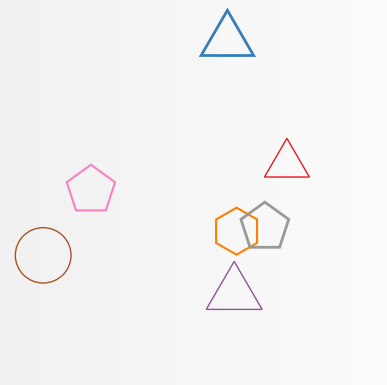[{"shape": "triangle", "thickness": 1, "radius": 0.33, "center": [0.74, 0.574]}, {"shape": "triangle", "thickness": 2, "radius": 0.39, "center": [0.587, 0.895]}, {"shape": "triangle", "thickness": 1, "radius": 0.42, "center": [0.604, 0.238]}, {"shape": "hexagon", "thickness": 1.5, "radius": 0.31, "center": [0.61, 0.4]}, {"shape": "circle", "thickness": 1, "radius": 0.36, "center": [0.111, 0.337]}, {"shape": "pentagon", "thickness": 1.5, "radius": 0.33, "center": [0.235, 0.507]}, {"shape": "pentagon", "thickness": 2, "radius": 0.32, "center": [0.683, 0.41]}]